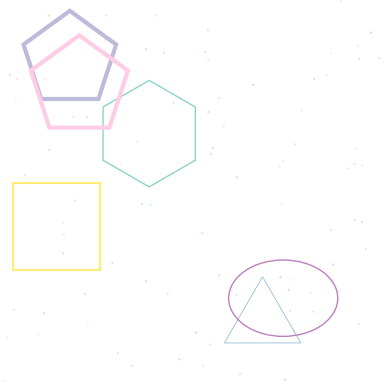[{"shape": "hexagon", "thickness": 1, "radius": 0.69, "center": [0.387, 0.653]}, {"shape": "pentagon", "thickness": 3, "radius": 0.63, "center": [0.181, 0.845]}, {"shape": "triangle", "thickness": 0.5, "radius": 0.57, "center": [0.682, 0.167]}, {"shape": "pentagon", "thickness": 3, "radius": 0.66, "center": [0.206, 0.776]}, {"shape": "oval", "thickness": 1, "radius": 0.71, "center": [0.736, 0.225]}, {"shape": "square", "thickness": 1.5, "radius": 0.57, "center": [0.147, 0.411]}]